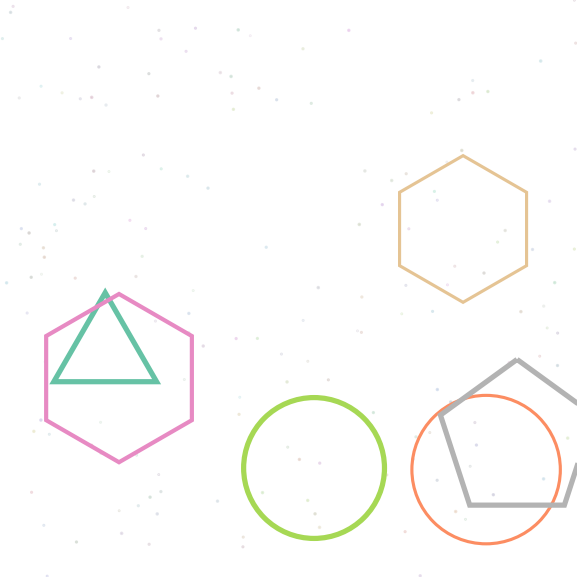[{"shape": "triangle", "thickness": 2.5, "radius": 0.51, "center": [0.182, 0.39]}, {"shape": "circle", "thickness": 1.5, "radius": 0.64, "center": [0.842, 0.186]}, {"shape": "hexagon", "thickness": 2, "radius": 0.73, "center": [0.206, 0.344]}, {"shape": "circle", "thickness": 2.5, "radius": 0.61, "center": [0.544, 0.189]}, {"shape": "hexagon", "thickness": 1.5, "radius": 0.63, "center": [0.802, 0.603]}, {"shape": "pentagon", "thickness": 2.5, "radius": 0.7, "center": [0.895, 0.237]}]